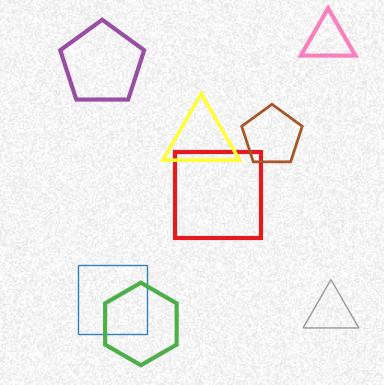[{"shape": "square", "thickness": 3, "radius": 0.56, "center": [0.566, 0.494]}, {"shape": "square", "thickness": 1, "radius": 0.45, "center": [0.292, 0.221]}, {"shape": "hexagon", "thickness": 3, "radius": 0.54, "center": [0.366, 0.159]}, {"shape": "pentagon", "thickness": 3, "radius": 0.57, "center": [0.266, 0.834]}, {"shape": "triangle", "thickness": 2.5, "radius": 0.58, "center": [0.523, 0.641]}, {"shape": "pentagon", "thickness": 2, "radius": 0.41, "center": [0.706, 0.647]}, {"shape": "triangle", "thickness": 3, "radius": 0.41, "center": [0.852, 0.897]}, {"shape": "triangle", "thickness": 1, "radius": 0.42, "center": [0.86, 0.19]}]